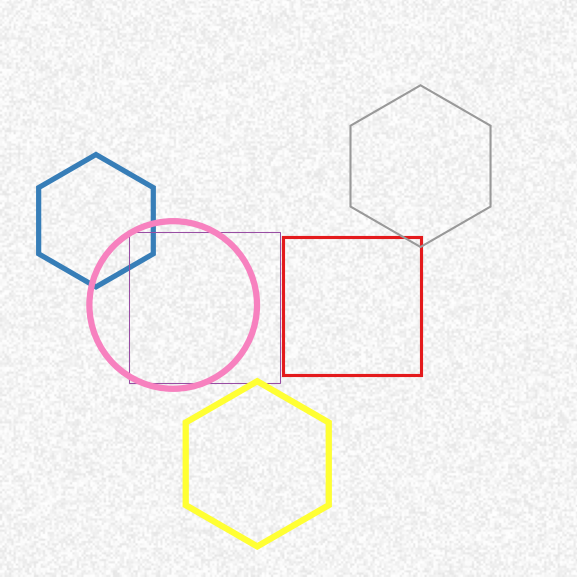[{"shape": "square", "thickness": 1.5, "radius": 0.6, "center": [0.61, 0.469]}, {"shape": "hexagon", "thickness": 2.5, "radius": 0.57, "center": [0.166, 0.617]}, {"shape": "square", "thickness": 0.5, "radius": 0.65, "center": [0.354, 0.466]}, {"shape": "hexagon", "thickness": 3, "radius": 0.72, "center": [0.445, 0.196]}, {"shape": "circle", "thickness": 3, "radius": 0.73, "center": [0.3, 0.471]}, {"shape": "hexagon", "thickness": 1, "radius": 0.7, "center": [0.728, 0.711]}]